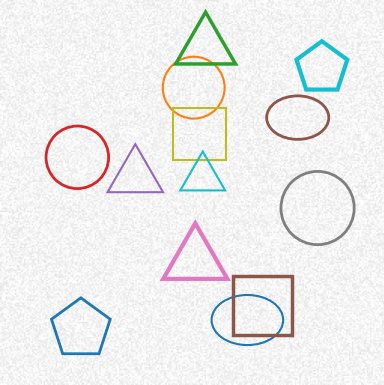[{"shape": "oval", "thickness": 1.5, "radius": 0.46, "center": [0.643, 0.169]}, {"shape": "pentagon", "thickness": 2, "radius": 0.4, "center": [0.21, 0.146]}, {"shape": "circle", "thickness": 1.5, "radius": 0.4, "center": [0.503, 0.772]}, {"shape": "triangle", "thickness": 2.5, "radius": 0.45, "center": [0.534, 0.879]}, {"shape": "circle", "thickness": 2, "radius": 0.41, "center": [0.201, 0.591]}, {"shape": "triangle", "thickness": 1.5, "radius": 0.42, "center": [0.351, 0.542]}, {"shape": "oval", "thickness": 2, "radius": 0.4, "center": [0.773, 0.694]}, {"shape": "square", "thickness": 2.5, "radius": 0.38, "center": [0.682, 0.207]}, {"shape": "triangle", "thickness": 3, "radius": 0.48, "center": [0.507, 0.324]}, {"shape": "circle", "thickness": 2, "radius": 0.48, "center": [0.825, 0.46]}, {"shape": "square", "thickness": 1.5, "radius": 0.34, "center": [0.518, 0.653]}, {"shape": "triangle", "thickness": 1.5, "radius": 0.34, "center": [0.527, 0.539]}, {"shape": "pentagon", "thickness": 3, "radius": 0.35, "center": [0.836, 0.824]}]